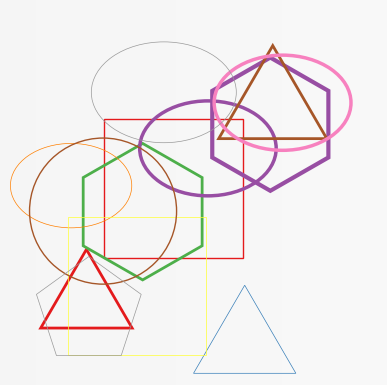[{"shape": "triangle", "thickness": 2, "radius": 0.68, "center": [0.223, 0.216]}, {"shape": "square", "thickness": 1, "radius": 0.9, "center": [0.448, 0.51]}, {"shape": "triangle", "thickness": 0.5, "radius": 0.76, "center": [0.631, 0.107]}, {"shape": "hexagon", "thickness": 2, "radius": 0.89, "center": [0.368, 0.45]}, {"shape": "hexagon", "thickness": 3, "radius": 0.87, "center": [0.698, 0.677]}, {"shape": "oval", "thickness": 2.5, "radius": 0.88, "center": [0.537, 0.615]}, {"shape": "oval", "thickness": 0.5, "radius": 0.78, "center": [0.183, 0.518]}, {"shape": "square", "thickness": 0.5, "radius": 0.89, "center": [0.353, 0.258]}, {"shape": "circle", "thickness": 1, "radius": 0.95, "center": [0.266, 0.452]}, {"shape": "triangle", "thickness": 2, "radius": 0.81, "center": [0.704, 0.72]}, {"shape": "oval", "thickness": 2.5, "radius": 0.88, "center": [0.729, 0.733]}, {"shape": "oval", "thickness": 0.5, "radius": 0.94, "center": [0.423, 0.76]}, {"shape": "pentagon", "thickness": 0.5, "radius": 0.71, "center": [0.229, 0.191]}]